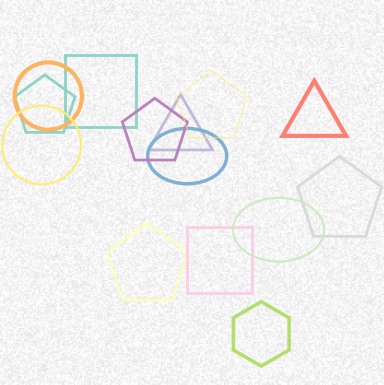[{"shape": "square", "thickness": 2, "radius": 0.46, "center": [0.26, 0.764]}, {"shape": "pentagon", "thickness": 2, "radius": 0.41, "center": [0.116, 0.723]}, {"shape": "pentagon", "thickness": 1.5, "radius": 0.55, "center": [0.383, 0.31]}, {"shape": "triangle", "thickness": 2, "radius": 0.48, "center": [0.469, 0.659]}, {"shape": "triangle", "thickness": 3, "radius": 0.48, "center": [0.816, 0.695]}, {"shape": "oval", "thickness": 2.5, "radius": 0.51, "center": [0.486, 0.595]}, {"shape": "circle", "thickness": 3, "radius": 0.44, "center": [0.125, 0.751]}, {"shape": "hexagon", "thickness": 2.5, "radius": 0.42, "center": [0.678, 0.133]}, {"shape": "square", "thickness": 2, "radius": 0.43, "center": [0.57, 0.325]}, {"shape": "pentagon", "thickness": 2, "radius": 0.57, "center": [0.882, 0.479]}, {"shape": "pentagon", "thickness": 2, "radius": 0.44, "center": [0.402, 0.656]}, {"shape": "oval", "thickness": 1.5, "radius": 0.59, "center": [0.724, 0.403]}, {"shape": "pentagon", "thickness": 0.5, "radius": 0.48, "center": [0.55, 0.72]}, {"shape": "circle", "thickness": 1.5, "radius": 0.51, "center": [0.108, 0.623]}]